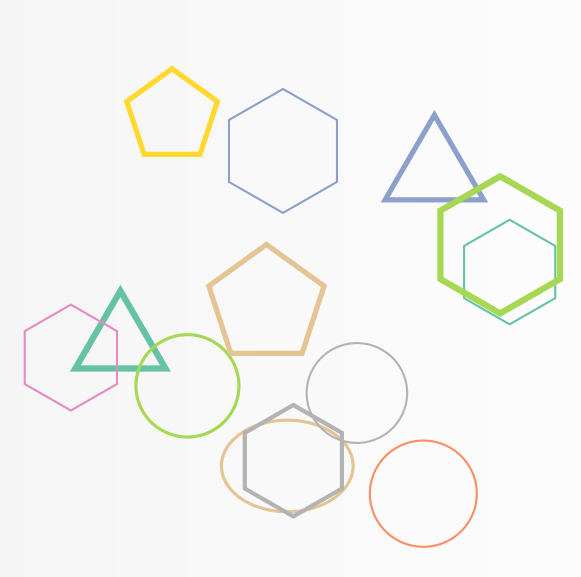[{"shape": "triangle", "thickness": 3, "radius": 0.45, "center": [0.207, 0.406]}, {"shape": "hexagon", "thickness": 1, "radius": 0.45, "center": [0.877, 0.528]}, {"shape": "circle", "thickness": 1, "radius": 0.46, "center": [0.728, 0.144]}, {"shape": "hexagon", "thickness": 1, "radius": 0.54, "center": [0.487, 0.738]}, {"shape": "triangle", "thickness": 2.5, "radius": 0.49, "center": [0.747, 0.702]}, {"shape": "hexagon", "thickness": 1, "radius": 0.46, "center": [0.122, 0.38]}, {"shape": "hexagon", "thickness": 3, "radius": 0.59, "center": [0.861, 0.575]}, {"shape": "circle", "thickness": 1.5, "radius": 0.44, "center": [0.322, 0.331]}, {"shape": "pentagon", "thickness": 2.5, "radius": 0.41, "center": [0.296, 0.798]}, {"shape": "oval", "thickness": 1.5, "radius": 0.57, "center": [0.494, 0.192]}, {"shape": "pentagon", "thickness": 2.5, "radius": 0.52, "center": [0.458, 0.472]}, {"shape": "circle", "thickness": 1, "radius": 0.43, "center": [0.614, 0.319]}, {"shape": "hexagon", "thickness": 2, "radius": 0.48, "center": [0.505, 0.201]}]